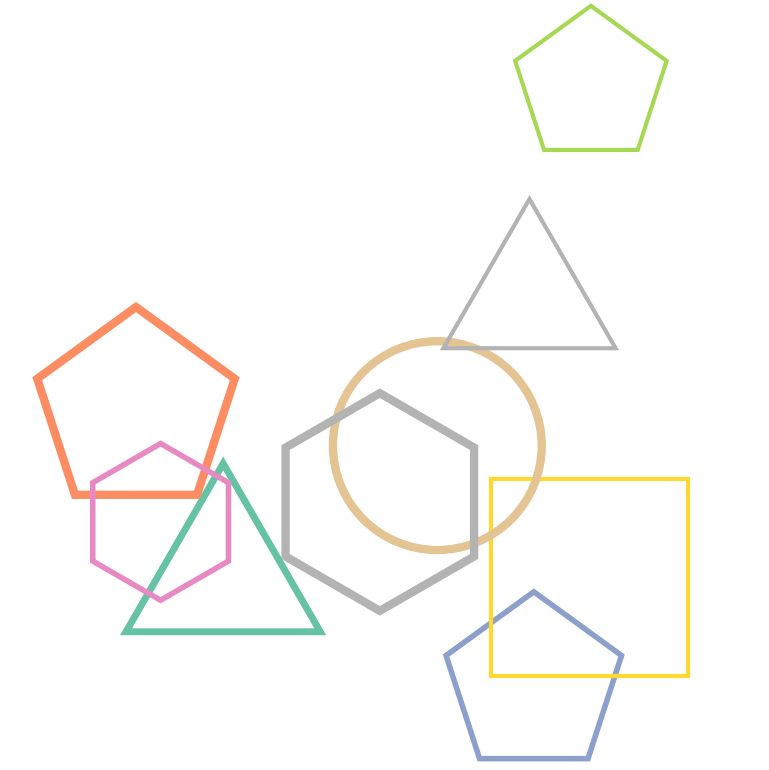[{"shape": "triangle", "thickness": 2.5, "radius": 0.73, "center": [0.29, 0.252]}, {"shape": "pentagon", "thickness": 3, "radius": 0.67, "center": [0.177, 0.466]}, {"shape": "pentagon", "thickness": 2, "radius": 0.6, "center": [0.693, 0.112]}, {"shape": "hexagon", "thickness": 2, "radius": 0.51, "center": [0.209, 0.322]}, {"shape": "pentagon", "thickness": 1.5, "radius": 0.52, "center": [0.767, 0.889]}, {"shape": "square", "thickness": 1.5, "radius": 0.64, "center": [0.766, 0.25]}, {"shape": "circle", "thickness": 3, "radius": 0.68, "center": [0.568, 0.421]}, {"shape": "triangle", "thickness": 1.5, "radius": 0.65, "center": [0.688, 0.612]}, {"shape": "hexagon", "thickness": 3, "radius": 0.71, "center": [0.493, 0.348]}]